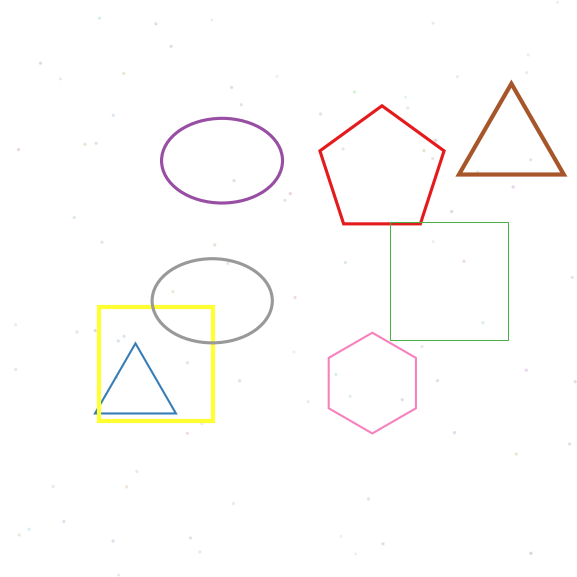[{"shape": "pentagon", "thickness": 1.5, "radius": 0.57, "center": [0.661, 0.703]}, {"shape": "triangle", "thickness": 1, "radius": 0.4, "center": [0.235, 0.324]}, {"shape": "square", "thickness": 0.5, "radius": 0.51, "center": [0.778, 0.513]}, {"shape": "oval", "thickness": 1.5, "radius": 0.52, "center": [0.384, 0.721]}, {"shape": "square", "thickness": 2, "radius": 0.49, "center": [0.271, 0.369]}, {"shape": "triangle", "thickness": 2, "radius": 0.52, "center": [0.886, 0.749]}, {"shape": "hexagon", "thickness": 1, "radius": 0.44, "center": [0.645, 0.336]}, {"shape": "oval", "thickness": 1.5, "radius": 0.52, "center": [0.367, 0.478]}]